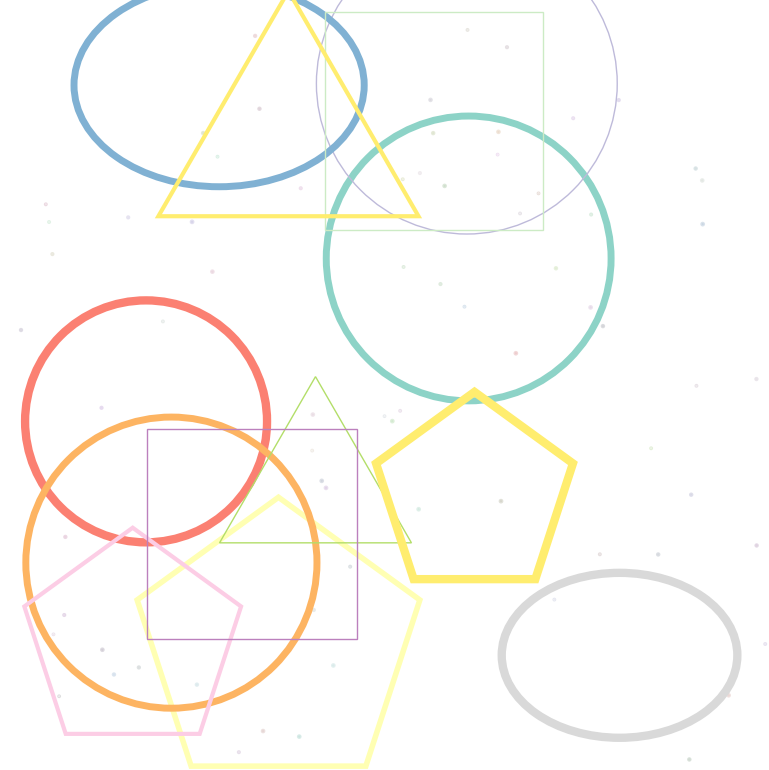[{"shape": "circle", "thickness": 2.5, "radius": 0.92, "center": [0.609, 0.664]}, {"shape": "pentagon", "thickness": 2, "radius": 0.97, "center": [0.362, 0.161]}, {"shape": "circle", "thickness": 0.5, "radius": 0.98, "center": [0.606, 0.891]}, {"shape": "circle", "thickness": 3, "radius": 0.79, "center": [0.19, 0.453]}, {"shape": "oval", "thickness": 2.5, "radius": 0.94, "center": [0.285, 0.889]}, {"shape": "circle", "thickness": 2.5, "radius": 0.95, "center": [0.223, 0.269]}, {"shape": "triangle", "thickness": 0.5, "radius": 0.72, "center": [0.41, 0.367]}, {"shape": "pentagon", "thickness": 1.5, "radius": 0.74, "center": [0.172, 0.167]}, {"shape": "oval", "thickness": 3, "radius": 0.77, "center": [0.805, 0.149]}, {"shape": "square", "thickness": 0.5, "radius": 0.68, "center": [0.327, 0.306]}, {"shape": "square", "thickness": 0.5, "radius": 0.71, "center": [0.564, 0.843]}, {"shape": "pentagon", "thickness": 3, "radius": 0.67, "center": [0.616, 0.357]}, {"shape": "triangle", "thickness": 1.5, "radius": 0.98, "center": [0.375, 0.817]}]